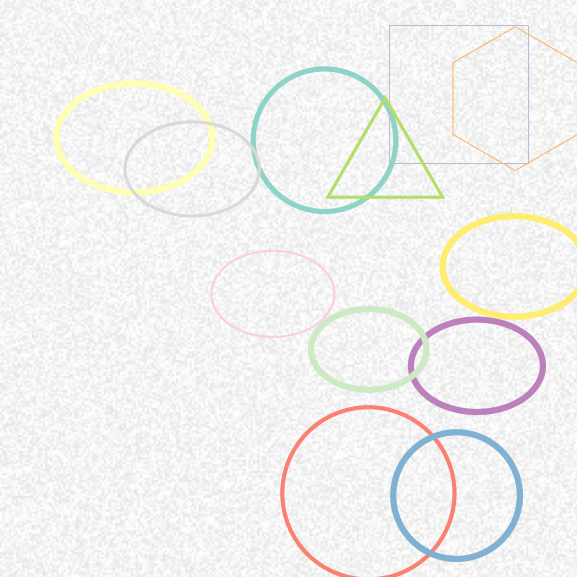[{"shape": "circle", "thickness": 2.5, "radius": 0.62, "center": [0.562, 0.756]}, {"shape": "oval", "thickness": 3, "radius": 0.67, "center": [0.233, 0.76]}, {"shape": "square", "thickness": 0.5, "radius": 0.6, "center": [0.794, 0.836]}, {"shape": "circle", "thickness": 2, "radius": 0.75, "center": [0.638, 0.145]}, {"shape": "circle", "thickness": 3, "radius": 0.55, "center": [0.791, 0.141]}, {"shape": "hexagon", "thickness": 0.5, "radius": 0.62, "center": [0.892, 0.828]}, {"shape": "triangle", "thickness": 1.5, "radius": 0.57, "center": [0.667, 0.715]}, {"shape": "oval", "thickness": 1, "radius": 0.53, "center": [0.473, 0.49]}, {"shape": "oval", "thickness": 1.5, "radius": 0.58, "center": [0.333, 0.707]}, {"shape": "oval", "thickness": 3, "radius": 0.57, "center": [0.826, 0.366]}, {"shape": "oval", "thickness": 3, "radius": 0.5, "center": [0.639, 0.394]}, {"shape": "oval", "thickness": 3, "radius": 0.62, "center": [0.891, 0.538]}]